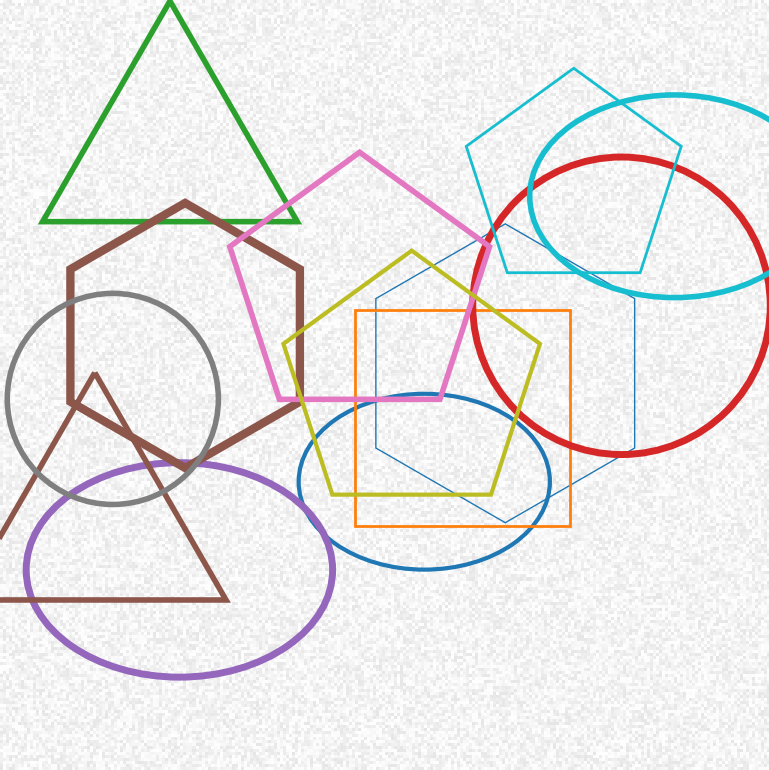[{"shape": "oval", "thickness": 1.5, "radius": 0.82, "center": [0.551, 0.374]}, {"shape": "hexagon", "thickness": 0.5, "radius": 0.97, "center": [0.656, 0.515]}, {"shape": "square", "thickness": 1, "radius": 0.7, "center": [0.6, 0.457]}, {"shape": "triangle", "thickness": 2, "radius": 0.95, "center": [0.221, 0.808]}, {"shape": "circle", "thickness": 2.5, "radius": 0.97, "center": [0.807, 0.603]}, {"shape": "oval", "thickness": 2.5, "radius": 0.99, "center": [0.233, 0.26]}, {"shape": "hexagon", "thickness": 3, "radius": 0.86, "center": [0.24, 0.564]}, {"shape": "triangle", "thickness": 2, "radius": 0.98, "center": [0.123, 0.319]}, {"shape": "pentagon", "thickness": 2, "radius": 0.89, "center": [0.467, 0.625]}, {"shape": "circle", "thickness": 2, "radius": 0.69, "center": [0.147, 0.482]}, {"shape": "pentagon", "thickness": 1.5, "radius": 0.88, "center": [0.535, 0.499]}, {"shape": "oval", "thickness": 2, "radius": 0.94, "center": [0.876, 0.745]}, {"shape": "pentagon", "thickness": 1, "radius": 0.73, "center": [0.745, 0.765]}]